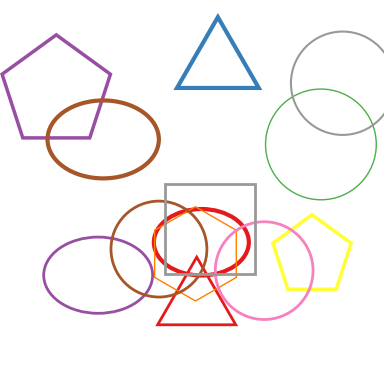[{"shape": "oval", "thickness": 3, "radius": 0.62, "center": [0.523, 0.371]}, {"shape": "triangle", "thickness": 2, "radius": 0.59, "center": [0.511, 0.215]}, {"shape": "triangle", "thickness": 3, "radius": 0.61, "center": [0.566, 0.833]}, {"shape": "circle", "thickness": 1, "radius": 0.72, "center": [0.834, 0.625]}, {"shape": "pentagon", "thickness": 2.5, "radius": 0.74, "center": [0.146, 0.762]}, {"shape": "oval", "thickness": 2, "radius": 0.71, "center": [0.255, 0.285]}, {"shape": "hexagon", "thickness": 1, "radius": 0.61, "center": [0.508, 0.341]}, {"shape": "pentagon", "thickness": 2.5, "radius": 0.53, "center": [0.81, 0.335]}, {"shape": "oval", "thickness": 3, "radius": 0.72, "center": [0.268, 0.638]}, {"shape": "circle", "thickness": 2, "radius": 0.62, "center": [0.413, 0.353]}, {"shape": "circle", "thickness": 2, "radius": 0.63, "center": [0.686, 0.297]}, {"shape": "square", "thickness": 2, "radius": 0.58, "center": [0.546, 0.404]}, {"shape": "circle", "thickness": 1.5, "radius": 0.67, "center": [0.89, 0.784]}]